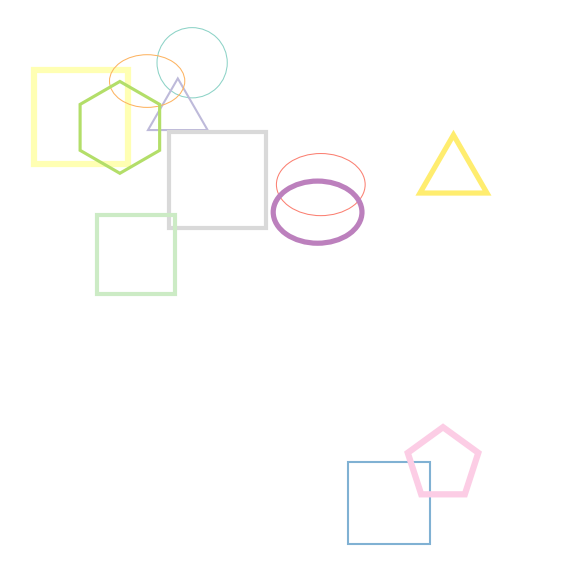[{"shape": "circle", "thickness": 0.5, "radius": 0.3, "center": [0.333, 0.89]}, {"shape": "square", "thickness": 3, "radius": 0.41, "center": [0.14, 0.797]}, {"shape": "triangle", "thickness": 1, "radius": 0.3, "center": [0.308, 0.804]}, {"shape": "oval", "thickness": 0.5, "radius": 0.38, "center": [0.555, 0.68]}, {"shape": "square", "thickness": 1, "radius": 0.35, "center": [0.673, 0.129]}, {"shape": "oval", "thickness": 0.5, "radius": 0.33, "center": [0.255, 0.859]}, {"shape": "hexagon", "thickness": 1.5, "radius": 0.4, "center": [0.208, 0.779]}, {"shape": "pentagon", "thickness": 3, "radius": 0.32, "center": [0.767, 0.195]}, {"shape": "square", "thickness": 2, "radius": 0.42, "center": [0.377, 0.687]}, {"shape": "oval", "thickness": 2.5, "radius": 0.38, "center": [0.55, 0.632]}, {"shape": "square", "thickness": 2, "radius": 0.34, "center": [0.236, 0.558]}, {"shape": "triangle", "thickness": 2.5, "radius": 0.33, "center": [0.785, 0.698]}]